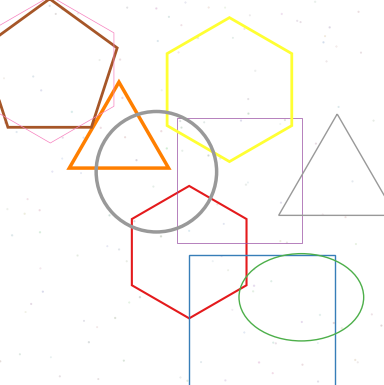[{"shape": "hexagon", "thickness": 1.5, "radius": 0.86, "center": [0.491, 0.345]}, {"shape": "square", "thickness": 1, "radius": 0.94, "center": [0.681, 0.149]}, {"shape": "oval", "thickness": 1, "radius": 0.81, "center": [0.783, 0.228]}, {"shape": "square", "thickness": 0.5, "radius": 0.81, "center": [0.622, 0.531]}, {"shape": "triangle", "thickness": 2.5, "radius": 0.74, "center": [0.309, 0.638]}, {"shape": "hexagon", "thickness": 2, "radius": 0.93, "center": [0.596, 0.767]}, {"shape": "pentagon", "thickness": 2, "radius": 0.92, "center": [0.129, 0.819]}, {"shape": "hexagon", "thickness": 0.5, "radius": 0.95, "center": [0.131, 0.819]}, {"shape": "triangle", "thickness": 1, "radius": 0.88, "center": [0.876, 0.528]}, {"shape": "circle", "thickness": 2.5, "radius": 0.78, "center": [0.406, 0.554]}]